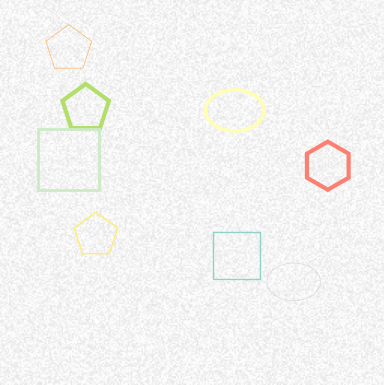[{"shape": "square", "thickness": 1, "radius": 0.31, "center": [0.614, 0.337]}, {"shape": "oval", "thickness": 2.5, "radius": 0.38, "center": [0.61, 0.713]}, {"shape": "hexagon", "thickness": 3, "radius": 0.31, "center": [0.851, 0.57]}, {"shape": "pentagon", "thickness": 0.5, "radius": 0.31, "center": [0.179, 0.874]}, {"shape": "pentagon", "thickness": 3, "radius": 0.32, "center": [0.223, 0.719]}, {"shape": "oval", "thickness": 0.5, "radius": 0.35, "center": [0.763, 0.268]}, {"shape": "square", "thickness": 2, "radius": 0.39, "center": [0.178, 0.586]}, {"shape": "pentagon", "thickness": 1, "radius": 0.3, "center": [0.249, 0.389]}]